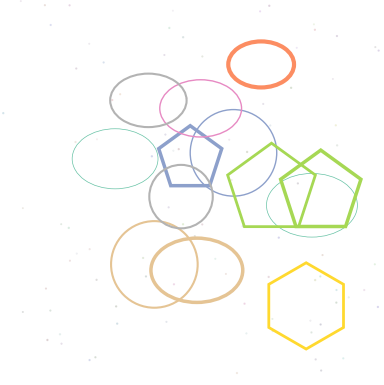[{"shape": "oval", "thickness": 0.5, "radius": 0.59, "center": [0.81, 0.467]}, {"shape": "oval", "thickness": 0.5, "radius": 0.56, "center": [0.299, 0.588]}, {"shape": "oval", "thickness": 3, "radius": 0.43, "center": [0.678, 0.833]}, {"shape": "circle", "thickness": 1, "radius": 0.56, "center": [0.606, 0.603]}, {"shape": "pentagon", "thickness": 2.5, "radius": 0.43, "center": [0.494, 0.587]}, {"shape": "oval", "thickness": 1, "radius": 0.53, "center": [0.521, 0.718]}, {"shape": "pentagon", "thickness": 2.5, "radius": 0.55, "center": [0.833, 0.5]}, {"shape": "pentagon", "thickness": 2, "radius": 0.6, "center": [0.705, 0.508]}, {"shape": "hexagon", "thickness": 2, "radius": 0.56, "center": [0.795, 0.205]}, {"shape": "circle", "thickness": 1.5, "radius": 0.56, "center": [0.401, 0.313]}, {"shape": "oval", "thickness": 2.5, "radius": 0.6, "center": [0.511, 0.298]}, {"shape": "oval", "thickness": 1.5, "radius": 0.5, "center": [0.385, 0.739]}, {"shape": "circle", "thickness": 1.5, "radius": 0.41, "center": [0.47, 0.489]}]